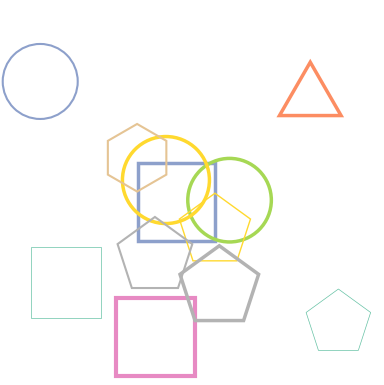[{"shape": "pentagon", "thickness": 0.5, "radius": 0.44, "center": [0.879, 0.161]}, {"shape": "square", "thickness": 0.5, "radius": 0.46, "center": [0.172, 0.266]}, {"shape": "triangle", "thickness": 2.5, "radius": 0.46, "center": [0.806, 0.746]}, {"shape": "circle", "thickness": 1.5, "radius": 0.49, "center": [0.104, 0.788]}, {"shape": "square", "thickness": 2.5, "radius": 0.5, "center": [0.459, 0.475]}, {"shape": "square", "thickness": 3, "radius": 0.51, "center": [0.405, 0.124]}, {"shape": "circle", "thickness": 2.5, "radius": 0.54, "center": [0.596, 0.48]}, {"shape": "circle", "thickness": 2.5, "radius": 0.56, "center": [0.431, 0.532]}, {"shape": "pentagon", "thickness": 1, "radius": 0.49, "center": [0.558, 0.401]}, {"shape": "hexagon", "thickness": 1.5, "radius": 0.44, "center": [0.356, 0.59]}, {"shape": "pentagon", "thickness": 2.5, "radius": 0.54, "center": [0.57, 0.254]}, {"shape": "pentagon", "thickness": 1.5, "radius": 0.51, "center": [0.402, 0.334]}]